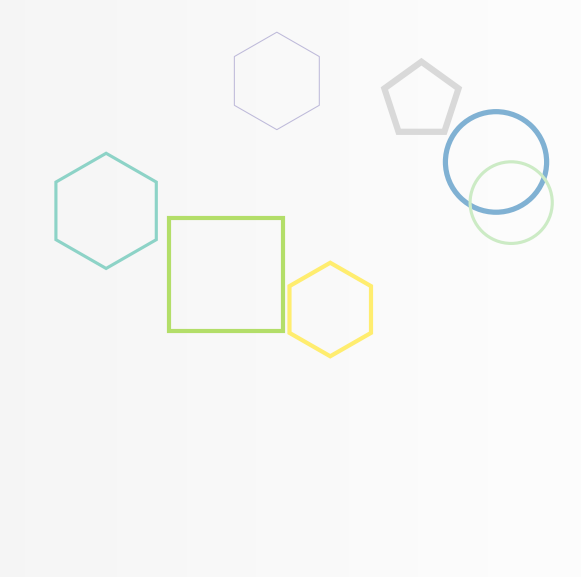[{"shape": "hexagon", "thickness": 1.5, "radius": 0.5, "center": [0.183, 0.634]}, {"shape": "hexagon", "thickness": 0.5, "radius": 0.42, "center": [0.476, 0.859]}, {"shape": "circle", "thickness": 2.5, "radius": 0.44, "center": [0.853, 0.719]}, {"shape": "square", "thickness": 2, "radius": 0.49, "center": [0.388, 0.523]}, {"shape": "pentagon", "thickness": 3, "radius": 0.34, "center": [0.725, 0.825]}, {"shape": "circle", "thickness": 1.5, "radius": 0.35, "center": [0.879, 0.648]}, {"shape": "hexagon", "thickness": 2, "radius": 0.4, "center": [0.568, 0.463]}]